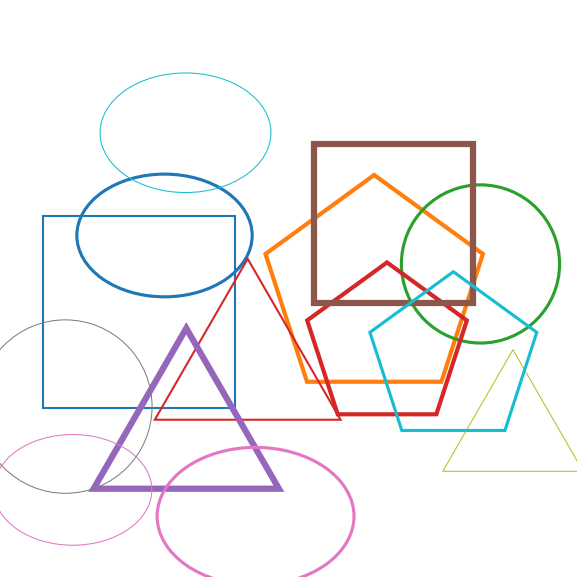[{"shape": "square", "thickness": 1, "radius": 0.83, "center": [0.241, 0.459]}, {"shape": "oval", "thickness": 1.5, "radius": 0.76, "center": [0.285, 0.591]}, {"shape": "pentagon", "thickness": 2, "radius": 0.99, "center": [0.648, 0.498]}, {"shape": "circle", "thickness": 1.5, "radius": 0.68, "center": [0.832, 0.542]}, {"shape": "pentagon", "thickness": 2, "radius": 0.73, "center": [0.67, 0.399]}, {"shape": "triangle", "thickness": 1, "radius": 0.93, "center": [0.429, 0.365]}, {"shape": "triangle", "thickness": 3, "radius": 0.93, "center": [0.323, 0.245]}, {"shape": "square", "thickness": 3, "radius": 0.69, "center": [0.681, 0.612]}, {"shape": "oval", "thickness": 0.5, "radius": 0.68, "center": [0.126, 0.151]}, {"shape": "oval", "thickness": 1.5, "radius": 0.85, "center": [0.443, 0.105]}, {"shape": "circle", "thickness": 0.5, "radius": 0.75, "center": [0.113, 0.295]}, {"shape": "triangle", "thickness": 0.5, "radius": 0.7, "center": [0.888, 0.253]}, {"shape": "pentagon", "thickness": 1.5, "radius": 0.76, "center": [0.785, 0.377]}, {"shape": "oval", "thickness": 0.5, "radius": 0.74, "center": [0.321, 0.769]}]